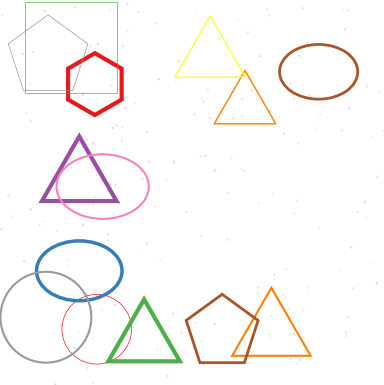[{"shape": "circle", "thickness": 0.5, "radius": 0.45, "center": [0.251, 0.145]}, {"shape": "hexagon", "thickness": 3, "radius": 0.4, "center": [0.246, 0.782]}, {"shape": "oval", "thickness": 2.5, "radius": 0.56, "center": [0.206, 0.297]}, {"shape": "square", "thickness": 0.5, "radius": 0.59, "center": [0.184, 0.877]}, {"shape": "triangle", "thickness": 3, "radius": 0.54, "center": [0.374, 0.115]}, {"shape": "triangle", "thickness": 3, "radius": 0.56, "center": [0.206, 0.534]}, {"shape": "triangle", "thickness": 1.5, "radius": 0.59, "center": [0.705, 0.135]}, {"shape": "triangle", "thickness": 1, "radius": 0.46, "center": [0.636, 0.725]}, {"shape": "triangle", "thickness": 1, "radius": 0.53, "center": [0.546, 0.852]}, {"shape": "oval", "thickness": 2, "radius": 0.51, "center": [0.828, 0.814]}, {"shape": "pentagon", "thickness": 2, "radius": 0.49, "center": [0.577, 0.137]}, {"shape": "oval", "thickness": 1.5, "radius": 0.6, "center": [0.267, 0.515]}, {"shape": "pentagon", "thickness": 0.5, "radius": 0.54, "center": [0.125, 0.853]}, {"shape": "circle", "thickness": 1.5, "radius": 0.59, "center": [0.119, 0.176]}]